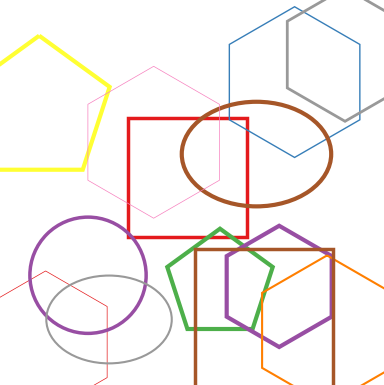[{"shape": "square", "thickness": 2.5, "radius": 0.77, "center": [0.486, 0.539]}, {"shape": "hexagon", "thickness": 0.5, "radius": 0.92, "center": [0.118, 0.112]}, {"shape": "hexagon", "thickness": 1, "radius": 0.98, "center": [0.765, 0.787]}, {"shape": "pentagon", "thickness": 3, "radius": 0.72, "center": [0.571, 0.262]}, {"shape": "circle", "thickness": 2.5, "radius": 0.75, "center": [0.229, 0.285]}, {"shape": "hexagon", "thickness": 3, "radius": 0.79, "center": [0.725, 0.256]}, {"shape": "hexagon", "thickness": 1.5, "radius": 0.97, "center": [0.849, 0.142]}, {"shape": "pentagon", "thickness": 3, "radius": 0.96, "center": [0.102, 0.715]}, {"shape": "oval", "thickness": 3, "radius": 0.97, "center": [0.666, 0.6]}, {"shape": "square", "thickness": 2.5, "radius": 0.89, "center": [0.685, 0.175]}, {"shape": "hexagon", "thickness": 0.5, "radius": 0.99, "center": [0.399, 0.63]}, {"shape": "hexagon", "thickness": 2, "radius": 0.87, "center": [0.896, 0.858]}, {"shape": "oval", "thickness": 1.5, "radius": 0.81, "center": [0.283, 0.17]}]